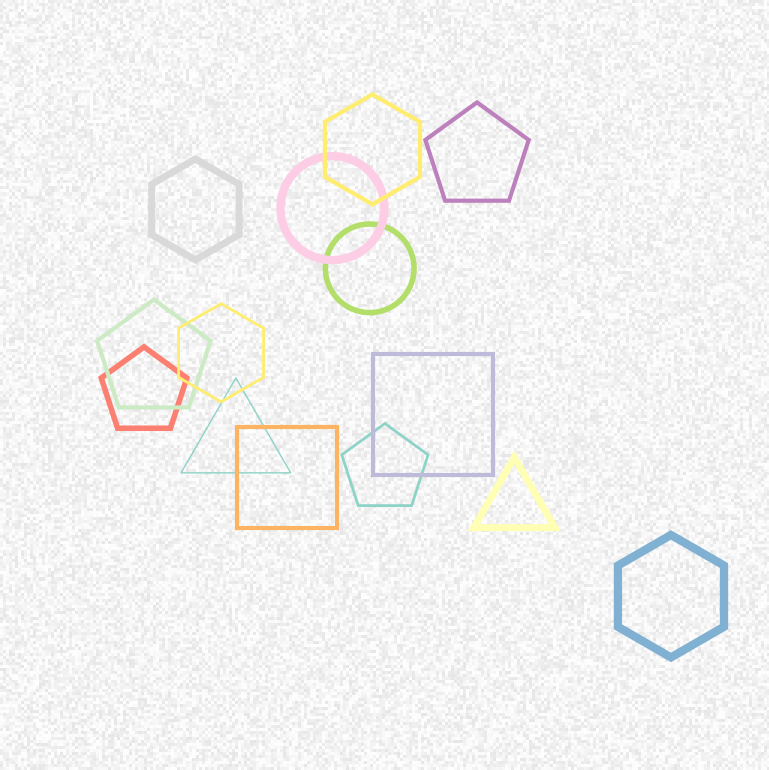[{"shape": "pentagon", "thickness": 1, "radius": 0.29, "center": [0.5, 0.391]}, {"shape": "triangle", "thickness": 0.5, "radius": 0.41, "center": [0.306, 0.427]}, {"shape": "triangle", "thickness": 2.5, "radius": 0.3, "center": [0.668, 0.345]}, {"shape": "square", "thickness": 1.5, "radius": 0.39, "center": [0.563, 0.462]}, {"shape": "pentagon", "thickness": 2, "radius": 0.29, "center": [0.187, 0.491]}, {"shape": "hexagon", "thickness": 3, "radius": 0.4, "center": [0.871, 0.226]}, {"shape": "square", "thickness": 1.5, "radius": 0.33, "center": [0.373, 0.38]}, {"shape": "circle", "thickness": 2, "radius": 0.29, "center": [0.48, 0.652]}, {"shape": "circle", "thickness": 3, "radius": 0.34, "center": [0.432, 0.73]}, {"shape": "hexagon", "thickness": 2.5, "radius": 0.33, "center": [0.254, 0.728]}, {"shape": "pentagon", "thickness": 1.5, "radius": 0.35, "center": [0.62, 0.796]}, {"shape": "pentagon", "thickness": 1.5, "radius": 0.39, "center": [0.2, 0.533]}, {"shape": "hexagon", "thickness": 1.5, "radius": 0.36, "center": [0.484, 0.806]}, {"shape": "hexagon", "thickness": 1, "radius": 0.32, "center": [0.287, 0.542]}]